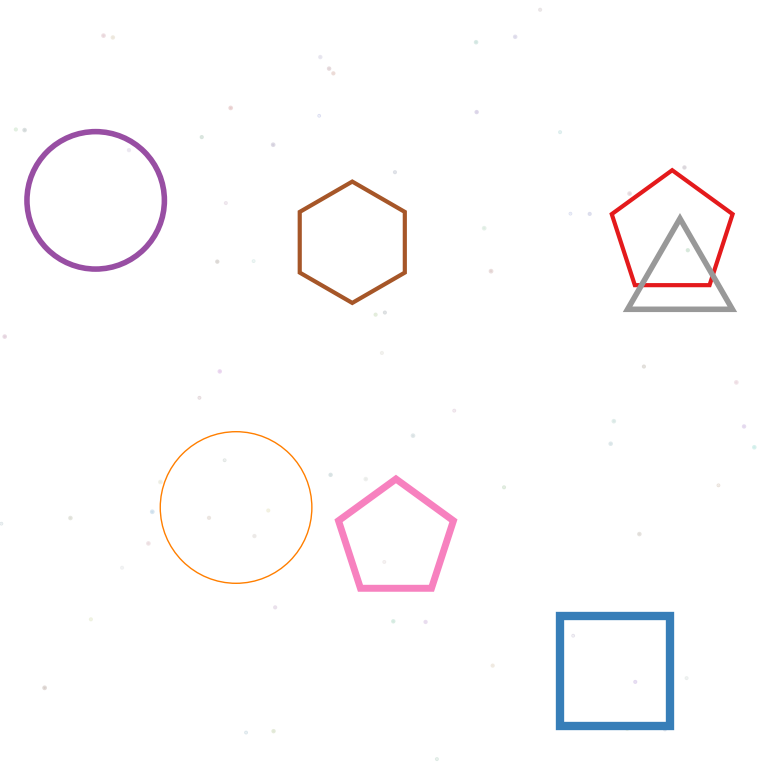[{"shape": "pentagon", "thickness": 1.5, "radius": 0.41, "center": [0.873, 0.696]}, {"shape": "square", "thickness": 3, "radius": 0.36, "center": [0.799, 0.129]}, {"shape": "circle", "thickness": 2, "radius": 0.45, "center": [0.124, 0.74]}, {"shape": "circle", "thickness": 0.5, "radius": 0.49, "center": [0.307, 0.341]}, {"shape": "hexagon", "thickness": 1.5, "radius": 0.39, "center": [0.457, 0.685]}, {"shape": "pentagon", "thickness": 2.5, "radius": 0.39, "center": [0.514, 0.299]}, {"shape": "triangle", "thickness": 2, "radius": 0.39, "center": [0.883, 0.638]}]